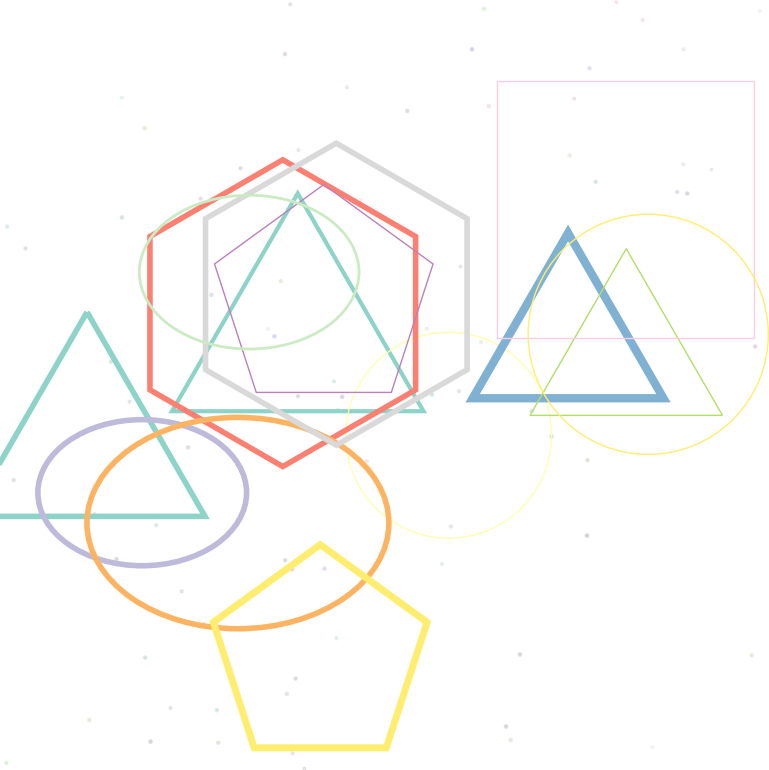[{"shape": "triangle", "thickness": 2, "radius": 0.88, "center": [0.113, 0.418]}, {"shape": "triangle", "thickness": 1.5, "radius": 0.94, "center": [0.387, 0.56]}, {"shape": "circle", "thickness": 0.5, "radius": 0.67, "center": [0.583, 0.435]}, {"shape": "oval", "thickness": 2, "radius": 0.68, "center": [0.185, 0.36]}, {"shape": "hexagon", "thickness": 2, "radius": 1.0, "center": [0.367, 0.593]}, {"shape": "triangle", "thickness": 3, "radius": 0.72, "center": [0.738, 0.554]}, {"shape": "oval", "thickness": 2, "radius": 0.98, "center": [0.309, 0.321]}, {"shape": "triangle", "thickness": 0.5, "radius": 0.72, "center": [0.813, 0.533]}, {"shape": "square", "thickness": 0.5, "radius": 0.84, "center": [0.813, 0.728]}, {"shape": "hexagon", "thickness": 2, "radius": 0.98, "center": [0.437, 0.618]}, {"shape": "pentagon", "thickness": 0.5, "radius": 0.75, "center": [0.421, 0.611]}, {"shape": "oval", "thickness": 1, "radius": 0.71, "center": [0.324, 0.647]}, {"shape": "circle", "thickness": 0.5, "radius": 0.78, "center": [0.842, 0.566]}, {"shape": "pentagon", "thickness": 2.5, "radius": 0.73, "center": [0.416, 0.147]}]